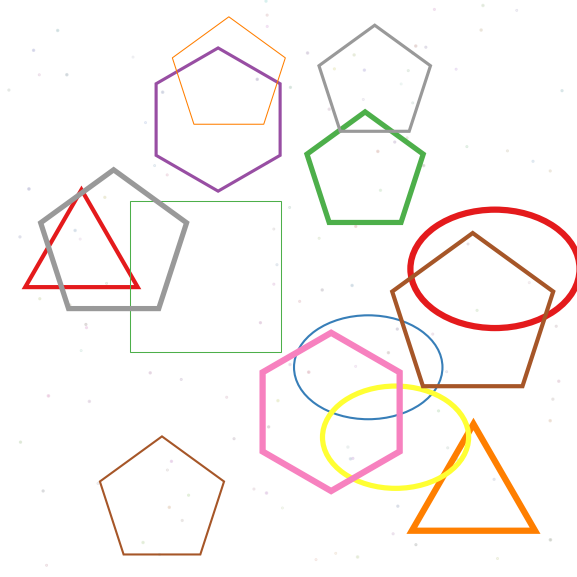[{"shape": "triangle", "thickness": 2, "radius": 0.56, "center": [0.141, 0.558]}, {"shape": "oval", "thickness": 3, "radius": 0.73, "center": [0.857, 0.534]}, {"shape": "oval", "thickness": 1, "radius": 0.64, "center": [0.638, 0.363]}, {"shape": "pentagon", "thickness": 2.5, "radius": 0.53, "center": [0.632, 0.7]}, {"shape": "square", "thickness": 0.5, "radius": 0.65, "center": [0.356, 0.52]}, {"shape": "hexagon", "thickness": 1.5, "radius": 0.62, "center": [0.378, 0.792]}, {"shape": "pentagon", "thickness": 0.5, "radius": 0.51, "center": [0.396, 0.867]}, {"shape": "triangle", "thickness": 3, "radius": 0.62, "center": [0.82, 0.142]}, {"shape": "oval", "thickness": 2.5, "radius": 0.63, "center": [0.685, 0.242]}, {"shape": "pentagon", "thickness": 1, "radius": 0.57, "center": [0.28, 0.13]}, {"shape": "pentagon", "thickness": 2, "radius": 0.73, "center": [0.819, 0.449]}, {"shape": "hexagon", "thickness": 3, "radius": 0.69, "center": [0.573, 0.286]}, {"shape": "pentagon", "thickness": 1.5, "radius": 0.51, "center": [0.649, 0.854]}, {"shape": "pentagon", "thickness": 2.5, "radius": 0.66, "center": [0.197, 0.572]}]